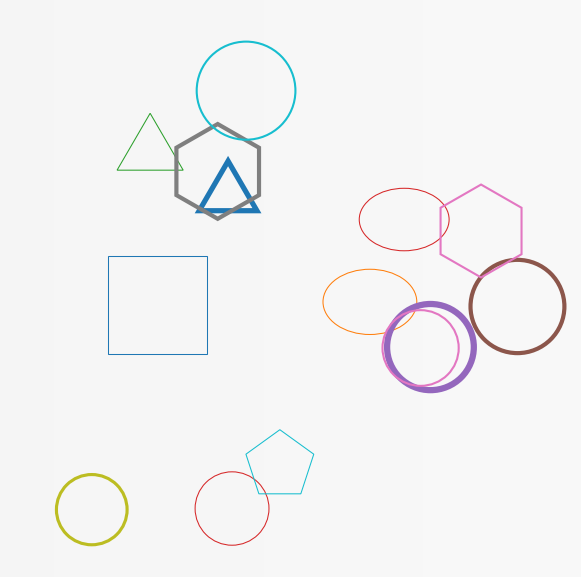[{"shape": "square", "thickness": 0.5, "radius": 0.43, "center": [0.271, 0.471]}, {"shape": "triangle", "thickness": 2.5, "radius": 0.29, "center": [0.392, 0.663]}, {"shape": "oval", "thickness": 0.5, "radius": 0.4, "center": [0.636, 0.476]}, {"shape": "triangle", "thickness": 0.5, "radius": 0.33, "center": [0.258, 0.737]}, {"shape": "circle", "thickness": 0.5, "radius": 0.32, "center": [0.399, 0.119]}, {"shape": "oval", "thickness": 0.5, "radius": 0.39, "center": [0.695, 0.619]}, {"shape": "circle", "thickness": 3, "radius": 0.37, "center": [0.741, 0.398]}, {"shape": "circle", "thickness": 2, "radius": 0.4, "center": [0.89, 0.468]}, {"shape": "hexagon", "thickness": 1, "radius": 0.4, "center": [0.828, 0.599]}, {"shape": "circle", "thickness": 1, "radius": 0.33, "center": [0.724, 0.397]}, {"shape": "hexagon", "thickness": 2, "radius": 0.41, "center": [0.375, 0.702]}, {"shape": "circle", "thickness": 1.5, "radius": 0.3, "center": [0.158, 0.117]}, {"shape": "pentagon", "thickness": 0.5, "radius": 0.31, "center": [0.481, 0.194]}, {"shape": "circle", "thickness": 1, "radius": 0.42, "center": [0.423, 0.842]}]